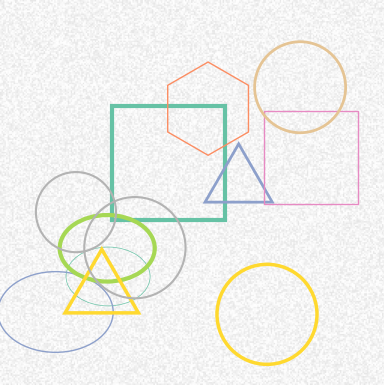[{"shape": "square", "thickness": 3, "radius": 0.74, "center": [0.438, 0.576]}, {"shape": "oval", "thickness": 0.5, "radius": 0.55, "center": [0.281, 0.282]}, {"shape": "hexagon", "thickness": 1, "radius": 0.61, "center": [0.54, 0.718]}, {"shape": "triangle", "thickness": 2, "radius": 0.5, "center": [0.62, 0.525]}, {"shape": "oval", "thickness": 1, "radius": 0.75, "center": [0.144, 0.19]}, {"shape": "square", "thickness": 1, "radius": 0.6, "center": [0.808, 0.59]}, {"shape": "oval", "thickness": 3, "radius": 0.62, "center": [0.278, 0.355]}, {"shape": "triangle", "thickness": 2.5, "radius": 0.55, "center": [0.264, 0.242]}, {"shape": "circle", "thickness": 2.5, "radius": 0.65, "center": [0.693, 0.184]}, {"shape": "circle", "thickness": 2, "radius": 0.59, "center": [0.78, 0.773]}, {"shape": "circle", "thickness": 1.5, "radius": 0.52, "center": [0.197, 0.449]}, {"shape": "circle", "thickness": 1.5, "radius": 0.66, "center": [0.35, 0.357]}]